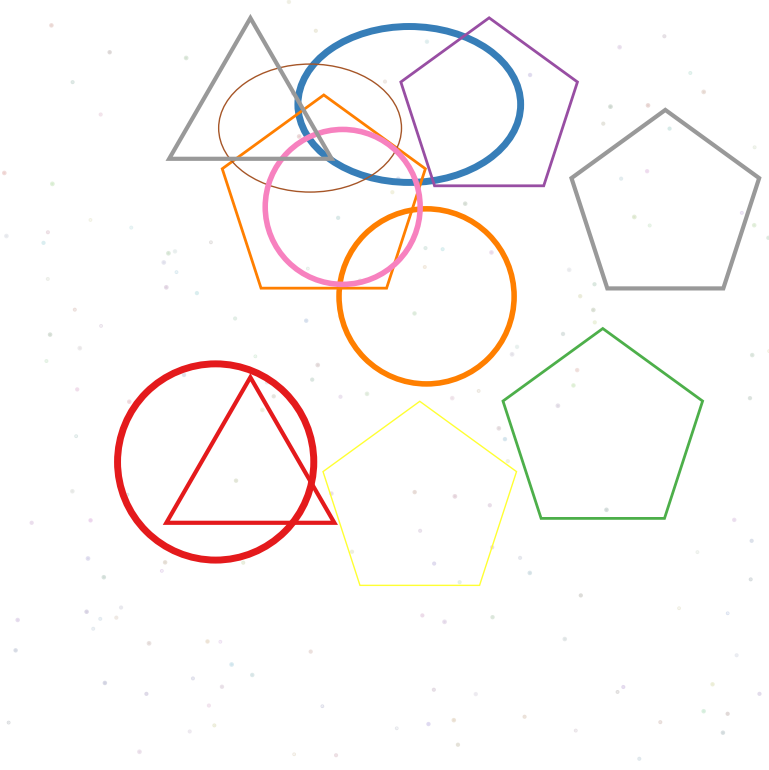[{"shape": "triangle", "thickness": 1.5, "radius": 0.63, "center": [0.325, 0.384]}, {"shape": "circle", "thickness": 2.5, "radius": 0.64, "center": [0.28, 0.4]}, {"shape": "oval", "thickness": 2.5, "radius": 0.72, "center": [0.532, 0.864]}, {"shape": "pentagon", "thickness": 1, "radius": 0.68, "center": [0.783, 0.437]}, {"shape": "pentagon", "thickness": 1, "radius": 0.6, "center": [0.635, 0.856]}, {"shape": "pentagon", "thickness": 1, "radius": 0.69, "center": [0.421, 0.738]}, {"shape": "circle", "thickness": 2, "radius": 0.57, "center": [0.554, 0.615]}, {"shape": "pentagon", "thickness": 0.5, "radius": 0.66, "center": [0.545, 0.347]}, {"shape": "oval", "thickness": 0.5, "radius": 0.59, "center": [0.403, 0.834]}, {"shape": "circle", "thickness": 2, "radius": 0.5, "center": [0.445, 0.731]}, {"shape": "triangle", "thickness": 1.5, "radius": 0.61, "center": [0.325, 0.855]}, {"shape": "pentagon", "thickness": 1.5, "radius": 0.64, "center": [0.864, 0.729]}]